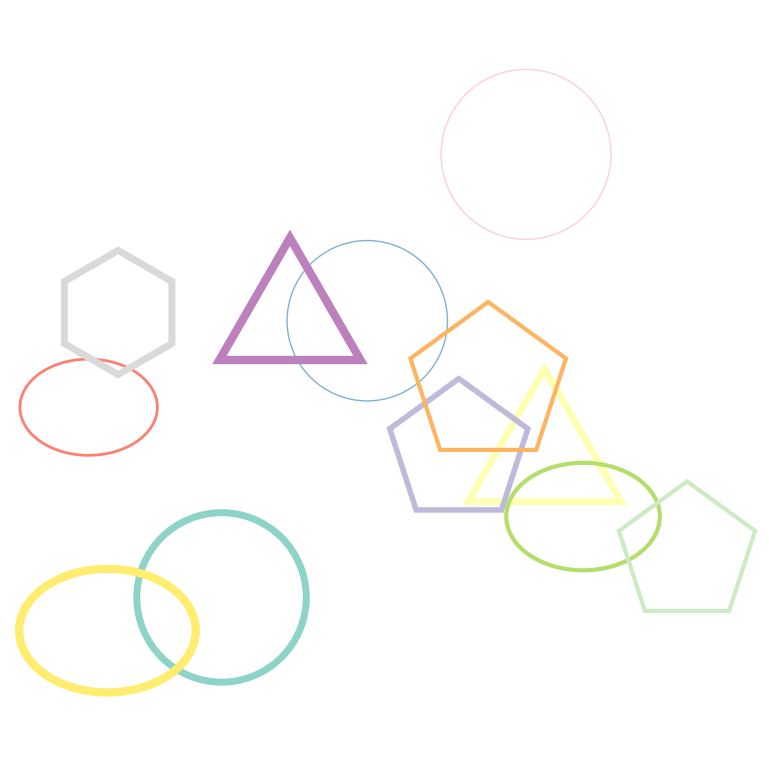[{"shape": "circle", "thickness": 2.5, "radius": 0.55, "center": [0.288, 0.224]}, {"shape": "triangle", "thickness": 2.5, "radius": 0.57, "center": [0.707, 0.406]}, {"shape": "pentagon", "thickness": 2, "radius": 0.47, "center": [0.596, 0.414]}, {"shape": "oval", "thickness": 1, "radius": 0.45, "center": [0.115, 0.471]}, {"shape": "circle", "thickness": 0.5, "radius": 0.52, "center": [0.477, 0.583]}, {"shape": "pentagon", "thickness": 1.5, "radius": 0.53, "center": [0.634, 0.502]}, {"shape": "oval", "thickness": 1.5, "radius": 0.5, "center": [0.757, 0.329]}, {"shape": "circle", "thickness": 0.5, "radius": 0.55, "center": [0.683, 0.8]}, {"shape": "hexagon", "thickness": 2.5, "radius": 0.4, "center": [0.153, 0.594]}, {"shape": "triangle", "thickness": 3, "radius": 0.53, "center": [0.377, 0.585]}, {"shape": "pentagon", "thickness": 1.5, "radius": 0.47, "center": [0.892, 0.282]}, {"shape": "oval", "thickness": 3, "radius": 0.57, "center": [0.14, 0.181]}]